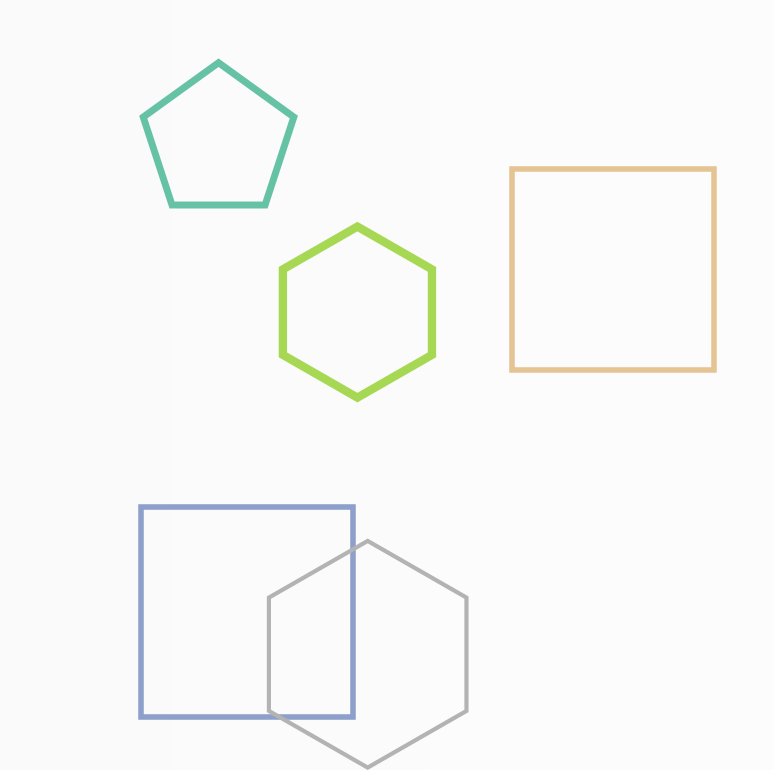[{"shape": "pentagon", "thickness": 2.5, "radius": 0.51, "center": [0.282, 0.816]}, {"shape": "square", "thickness": 2, "radius": 0.68, "center": [0.319, 0.205]}, {"shape": "hexagon", "thickness": 3, "radius": 0.56, "center": [0.461, 0.595]}, {"shape": "square", "thickness": 2, "radius": 0.65, "center": [0.791, 0.65]}, {"shape": "hexagon", "thickness": 1.5, "radius": 0.74, "center": [0.474, 0.15]}]